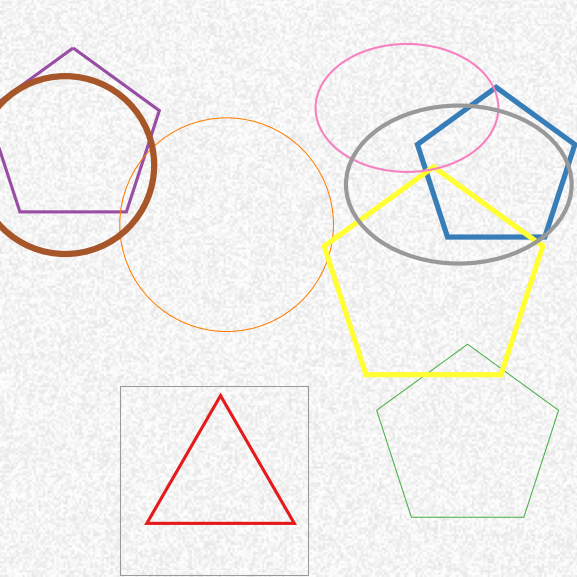[{"shape": "triangle", "thickness": 1.5, "radius": 0.74, "center": [0.382, 0.167]}, {"shape": "pentagon", "thickness": 2.5, "radius": 0.72, "center": [0.859, 0.705]}, {"shape": "pentagon", "thickness": 0.5, "radius": 0.83, "center": [0.81, 0.237]}, {"shape": "pentagon", "thickness": 1.5, "radius": 0.78, "center": [0.127, 0.759]}, {"shape": "circle", "thickness": 0.5, "radius": 0.93, "center": [0.392, 0.61]}, {"shape": "pentagon", "thickness": 2.5, "radius": 0.99, "center": [0.751, 0.511]}, {"shape": "circle", "thickness": 3, "radius": 0.77, "center": [0.113, 0.713]}, {"shape": "oval", "thickness": 1, "radius": 0.79, "center": [0.705, 0.812]}, {"shape": "oval", "thickness": 2, "radius": 0.98, "center": [0.794, 0.68]}, {"shape": "square", "thickness": 0.5, "radius": 0.82, "center": [0.371, 0.167]}]